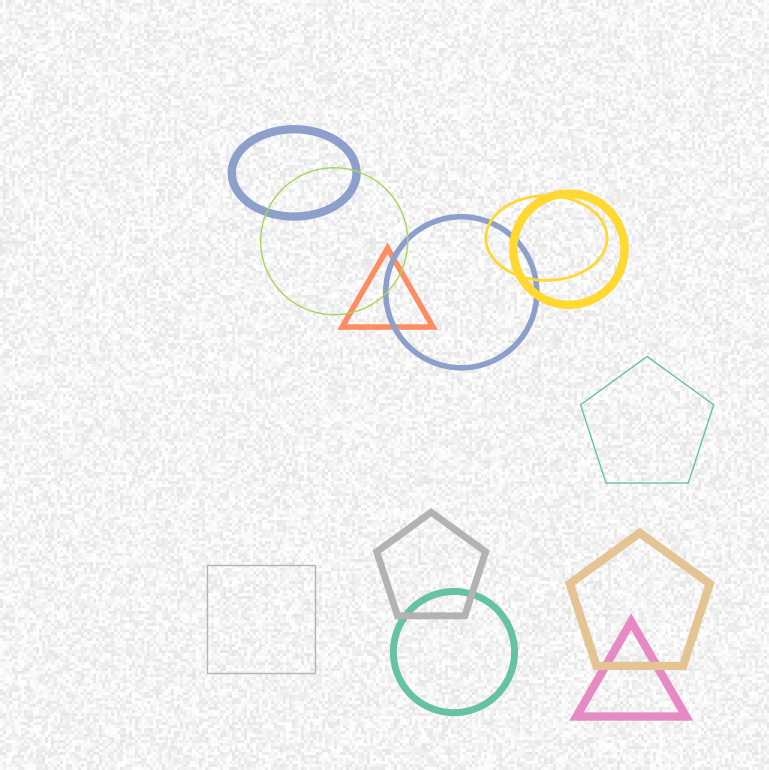[{"shape": "circle", "thickness": 2.5, "radius": 0.39, "center": [0.59, 0.153]}, {"shape": "pentagon", "thickness": 0.5, "radius": 0.45, "center": [0.84, 0.446]}, {"shape": "triangle", "thickness": 2, "radius": 0.34, "center": [0.503, 0.609]}, {"shape": "oval", "thickness": 3, "radius": 0.4, "center": [0.382, 0.775]}, {"shape": "circle", "thickness": 2, "radius": 0.49, "center": [0.599, 0.62]}, {"shape": "triangle", "thickness": 3, "radius": 0.41, "center": [0.82, 0.111]}, {"shape": "circle", "thickness": 0.5, "radius": 0.48, "center": [0.434, 0.687]}, {"shape": "circle", "thickness": 3, "radius": 0.36, "center": [0.739, 0.676]}, {"shape": "oval", "thickness": 1, "radius": 0.39, "center": [0.71, 0.691]}, {"shape": "pentagon", "thickness": 3, "radius": 0.48, "center": [0.831, 0.212]}, {"shape": "square", "thickness": 0.5, "radius": 0.35, "center": [0.339, 0.196]}, {"shape": "pentagon", "thickness": 2.5, "radius": 0.37, "center": [0.56, 0.26]}]